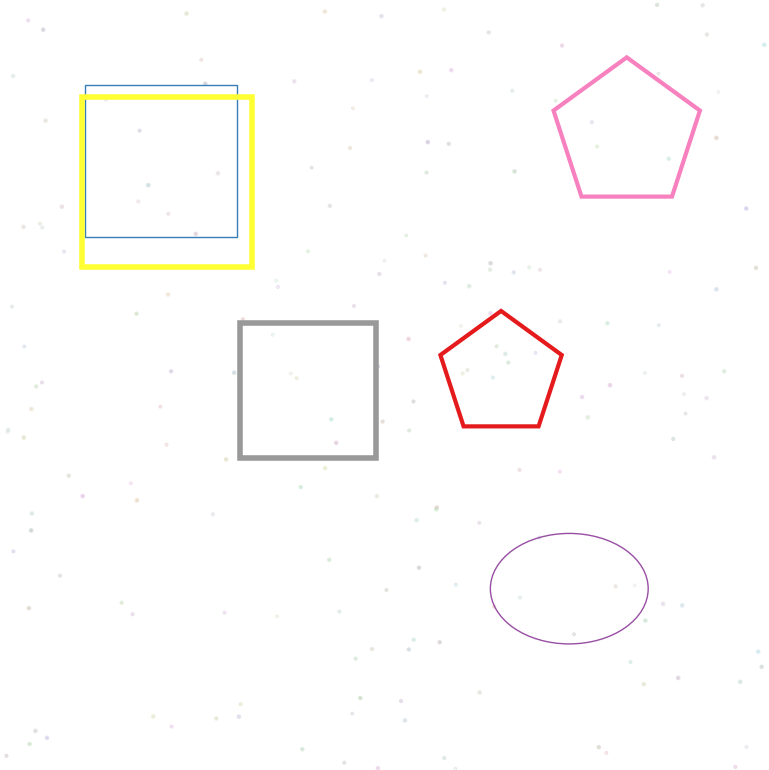[{"shape": "pentagon", "thickness": 1.5, "radius": 0.41, "center": [0.651, 0.513]}, {"shape": "square", "thickness": 0.5, "radius": 0.49, "center": [0.21, 0.791]}, {"shape": "oval", "thickness": 0.5, "radius": 0.51, "center": [0.739, 0.235]}, {"shape": "square", "thickness": 2, "radius": 0.55, "center": [0.217, 0.764]}, {"shape": "pentagon", "thickness": 1.5, "radius": 0.5, "center": [0.814, 0.826]}, {"shape": "square", "thickness": 2, "radius": 0.44, "center": [0.4, 0.493]}]